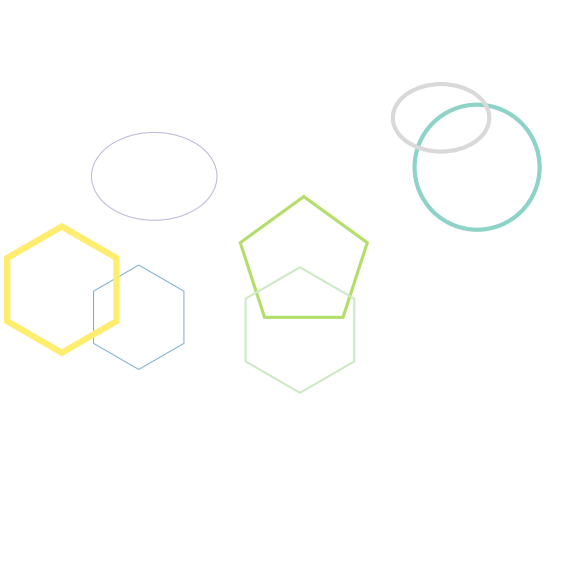[{"shape": "circle", "thickness": 2, "radius": 0.54, "center": [0.826, 0.71]}, {"shape": "oval", "thickness": 0.5, "radius": 0.54, "center": [0.267, 0.694]}, {"shape": "hexagon", "thickness": 0.5, "radius": 0.45, "center": [0.24, 0.45]}, {"shape": "pentagon", "thickness": 1.5, "radius": 0.58, "center": [0.526, 0.543]}, {"shape": "oval", "thickness": 2, "radius": 0.42, "center": [0.764, 0.795]}, {"shape": "hexagon", "thickness": 1, "radius": 0.54, "center": [0.519, 0.428]}, {"shape": "hexagon", "thickness": 3, "radius": 0.55, "center": [0.107, 0.498]}]